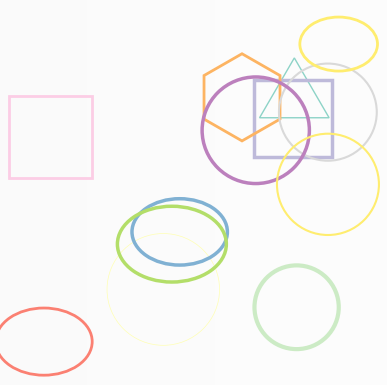[{"shape": "triangle", "thickness": 1, "radius": 0.52, "center": [0.76, 0.746]}, {"shape": "circle", "thickness": 0.5, "radius": 0.73, "center": [0.421, 0.248]}, {"shape": "square", "thickness": 2.5, "radius": 0.5, "center": [0.757, 0.692]}, {"shape": "oval", "thickness": 2, "radius": 0.62, "center": [0.113, 0.113]}, {"shape": "oval", "thickness": 2.5, "radius": 0.62, "center": [0.464, 0.398]}, {"shape": "hexagon", "thickness": 2, "radius": 0.57, "center": [0.625, 0.747]}, {"shape": "oval", "thickness": 2.5, "radius": 0.7, "center": [0.444, 0.366]}, {"shape": "square", "thickness": 2, "radius": 0.54, "center": [0.13, 0.644]}, {"shape": "circle", "thickness": 1.5, "radius": 0.63, "center": [0.846, 0.709]}, {"shape": "circle", "thickness": 2.5, "radius": 0.69, "center": [0.66, 0.662]}, {"shape": "circle", "thickness": 3, "radius": 0.54, "center": [0.765, 0.202]}, {"shape": "circle", "thickness": 1.5, "radius": 0.66, "center": [0.846, 0.521]}, {"shape": "oval", "thickness": 2, "radius": 0.5, "center": [0.874, 0.886]}]